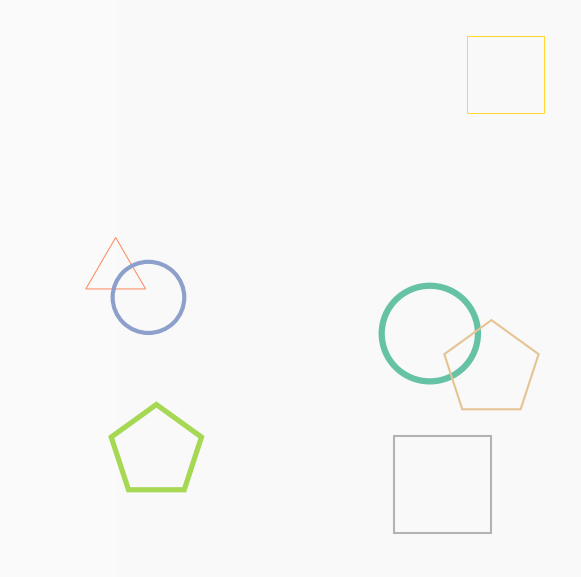[{"shape": "circle", "thickness": 3, "radius": 0.41, "center": [0.739, 0.422]}, {"shape": "triangle", "thickness": 0.5, "radius": 0.3, "center": [0.199, 0.528]}, {"shape": "circle", "thickness": 2, "radius": 0.31, "center": [0.255, 0.484]}, {"shape": "pentagon", "thickness": 2.5, "radius": 0.41, "center": [0.269, 0.217]}, {"shape": "square", "thickness": 0.5, "radius": 0.33, "center": [0.869, 0.87]}, {"shape": "pentagon", "thickness": 1, "radius": 0.43, "center": [0.846, 0.359]}, {"shape": "square", "thickness": 1, "radius": 0.42, "center": [0.761, 0.16]}]